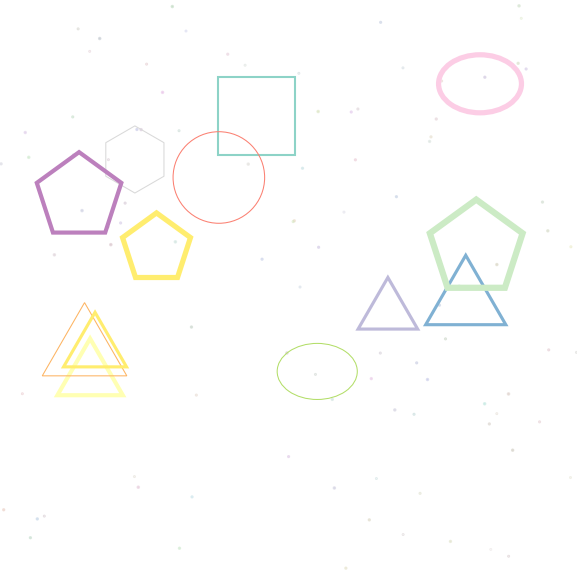[{"shape": "square", "thickness": 1, "radius": 0.33, "center": [0.443, 0.798]}, {"shape": "triangle", "thickness": 2, "radius": 0.33, "center": [0.156, 0.347]}, {"shape": "triangle", "thickness": 1.5, "radius": 0.3, "center": [0.672, 0.459]}, {"shape": "circle", "thickness": 0.5, "radius": 0.4, "center": [0.379, 0.692]}, {"shape": "triangle", "thickness": 1.5, "radius": 0.4, "center": [0.806, 0.477]}, {"shape": "triangle", "thickness": 0.5, "radius": 0.42, "center": [0.146, 0.391]}, {"shape": "oval", "thickness": 0.5, "radius": 0.35, "center": [0.549, 0.356]}, {"shape": "oval", "thickness": 2.5, "radius": 0.36, "center": [0.831, 0.854]}, {"shape": "hexagon", "thickness": 0.5, "radius": 0.29, "center": [0.234, 0.723]}, {"shape": "pentagon", "thickness": 2, "radius": 0.38, "center": [0.137, 0.659]}, {"shape": "pentagon", "thickness": 3, "radius": 0.42, "center": [0.825, 0.569]}, {"shape": "triangle", "thickness": 1.5, "radius": 0.31, "center": [0.165, 0.395]}, {"shape": "pentagon", "thickness": 2.5, "radius": 0.31, "center": [0.271, 0.569]}]